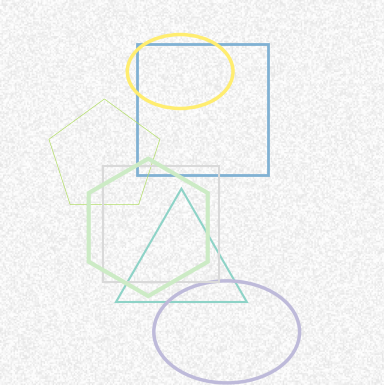[{"shape": "triangle", "thickness": 1.5, "radius": 0.98, "center": [0.471, 0.314]}, {"shape": "oval", "thickness": 2.5, "radius": 0.95, "center": [0.589, 0.138]}, {"shape": "square", "thickness": 2, "radius": 0.85, "center": [0.525, 0.716]}, {"shape": "pentagon", "thickness": 0.5, "radius": 0.76, "center": [0.271, 0.591]}, {"shape": "square", "thickness": 1.5, "radius": 0.75, "center": [0.418, 0.418]}, {"shape": "hexagon", "thickness": 3, "radius": 0.89, "center": [0.385, 0.409]}, {"shape": "oval", "thickness": 2.5, "radius": 0.69, "center": [0.468, 0.814]}]